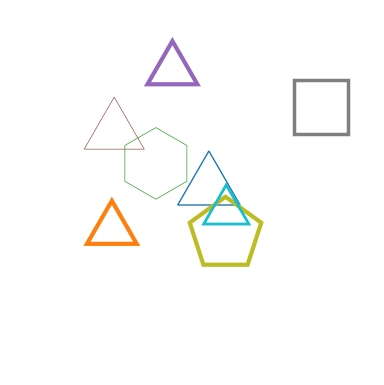[{"shape": "triangle", "thickness": 1, "radius": 0.47, "center": [0.543, 0.514]}, {"shape": "triangle", "thickness": 3, "radius": 0.37, "center": [0.291, 0.404]}, {"shape": "hexagon", "thickness": 0.5, "radius": 0.46, "center": [0.405, 0.576]}, {"shape": "triangle", "thickness": 3, "radius": 0.37, "center": [0.448, 0.819]}, {"shape": "triangle", "thickness": 0.5, "radius": 0.45, "center": [0.297, 0.658]}, {"shape": "square", "thickness": 2.5, "radius": 0.35, "center": [0.833, 0.722]}, {"shape": "pentagon", "thickness": 3, "radius": 0.49, "center": [0.586, 0.391]}, {"shape": "triangle", "thickness": 2, "radius": 0.34, "center": [0.588, 0.452]}]